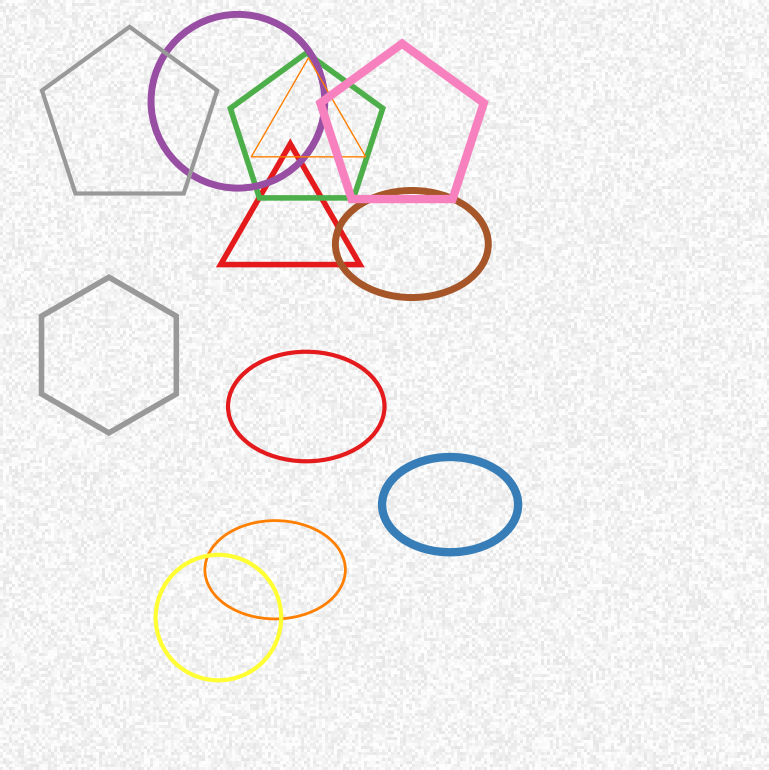[{"shape": "oval", "thickness": 1.5, "radius": 0.51, "center": [0.398, 0.472]}, {"shape": "triangle", "thickness": 2, "radius": 0.52, "center": [0.377, 0.709]}, {"shape": "oval", "thickness": 3, "radius": 0.44, "center": [0.585, 0.345]}, {"shape": "pentagon", "thickness": 2, "radius": 0.52, "center": [0.398, 0.827]}, {"shape": "circle", "thickness": 2.5, "radius": 0.56, "center": [0.309, 0.869]}, {"shape": "triangle", "thickness": 0.5, "radius": 0.43, "center": [0.401, 0.839]}, {"shape": "oval", "thickness": 1, "radius": 0.46, "center": [0.357, 0.26]}, {"shape": "circle", "thickness": 1.5, "radius": 0.41, "center": [0.284, 0.198]}, {"shape": "oval", "thickness": 2.5, "radius": 0.5, "center": [0.535, 0.683]}, {"shape": "pentagon", "thickness": 3, "radius": 0.56, "center": [0.522, 0.832]}, {"shape": "pentagon", "thickness": 1.5, "radius": 0.6, "center": [0.168, 0.845]}, {"shape": "hexagon", "thickness": 2, "radius": 0.51, "center": [0.141, 0.539]}]